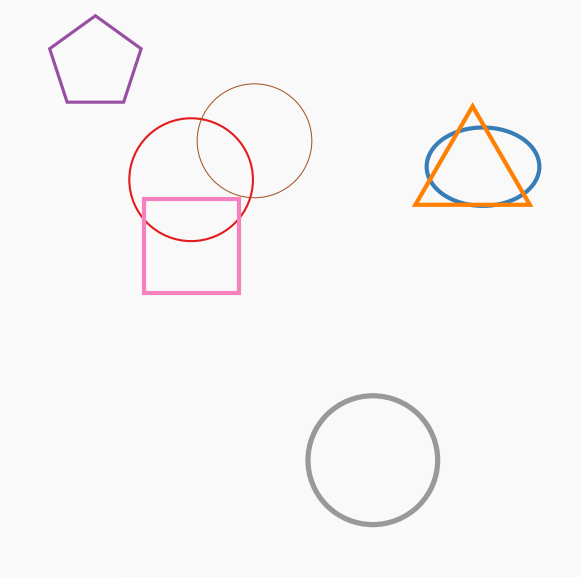[{"shape": "circle", "thickness": 1, "radius": 0.53, "center": [0.329, 0.688]}, {"shape": "oval", "thickness": 2, "radius": 0.48, "center": [0.831, 0.711]}, {"shape": "pentagon", "thickness": 1.5, "radius": 0.41, "center": [0.164, 0.889]}, {"shape": "triangle", "thickness": 2, "radius": 0.57, "center": [0.813, 0.701]}, {"shape": "circle", "thickness": 0.5, "radius": 0.49, "center": [0.438, 0.755]}, {"shape": "square", "thickness": 2, "radius": 0.41, "center": [0.329, 0.574]}, {"shape": "circle", "thickness": 2.5, "radius": 0.56, "center": [0.641, 0.202]}]